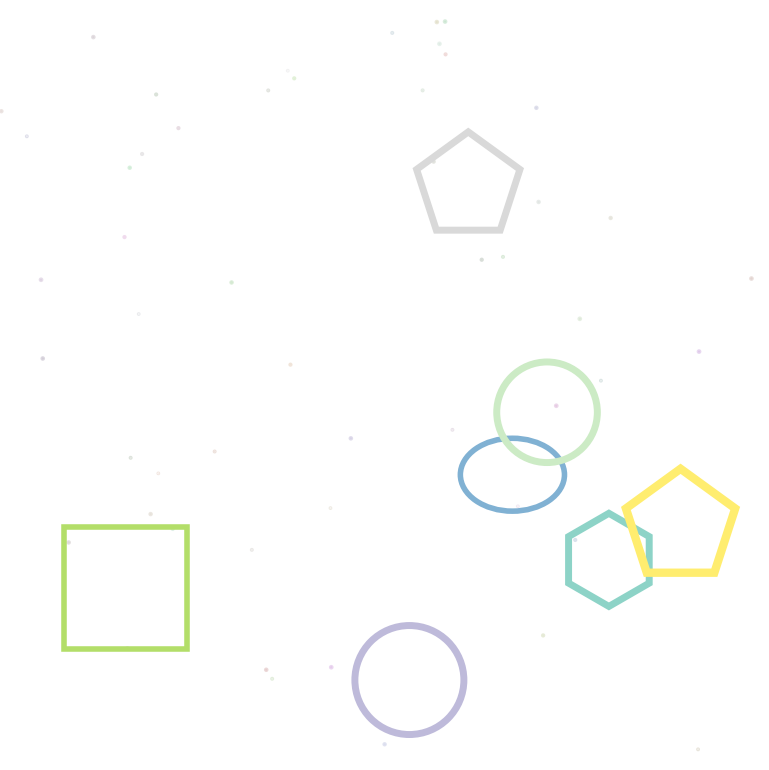[{"shape": "hexagon", "thickness": 2.5, "radius": 0.3, "center": [0.791, 0.273]}, {"shape": "circle", "thickness": 2.5, "radius": 0.35, "center": [0.532, 0.117]}, {"shape": "oval", "thickness": 2, "radius": 0.34, "center": [0.665, 0.383]}, {"shape": "square", "thickness": 2, "radius": 0.4, "center": [0.163, 0.236]}, {"shape": "pentagon", "thickness": 2.5, "radius": 0.35, "center": [0.608, 0.758]}, {"shape": "circle", "thickness": 2.5, "radius": 0.33, "center": [0.71, 0.465]}, {"shape": "pentagon", "thickness": 3, "radius": 0.37, "center": [0.884, 0.317]}]